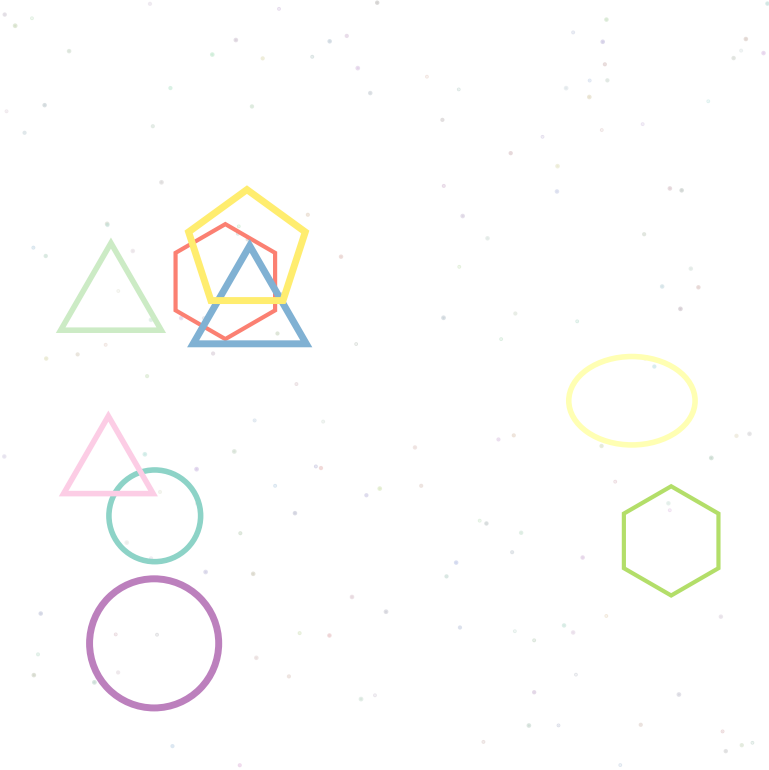[{"shape": "circle", "thickness": 2, "radius": 0.3, "center": [0.201, 0.33]}, {"shape": "oval", "thickness": 2, "radius": 0.41, "center": [0.821, 0.48]}, {"shape": "hexagon", "thickness": 1.5, "radius": 0.37, "center": [0.293, 0.634]}, {"shape": "triangle", "thickness": 2.5, "radius": 0.42, "center": [0.324, 0.596]}, {"shape": "hexagon", "thickness": 1.5, "radius": 0.35, "center": [0.872, 0.298]}, {"shape": "triangle", "thickness": 2, "radius": 0.34, "center": [0.141, 0.393]}, {"shape": "circle", "thickness": 2.5, "radius": 0.42, "center": [0.2, 0.164]}, {"shape": "triangle", "thickness": 2, "radius": 0.38, "center": [0.144, 0.609]}, {"shape": "pentagon", "thickness": 2.5, "radius": 0.4, "center": [0.321, 0.674]}]